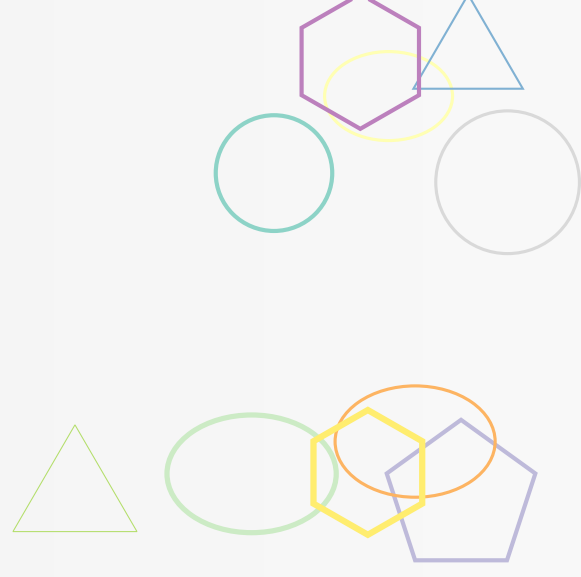[{"shape": "circle", "thickness": 2, "radius": 0.5, "center": [0.471, 0.699]}, {"shape": "oval", "thickness": 1.5, "radius": 0.55, "center": [0.669, 0.833]}, {"shape": "pentagon", "thickness": 2, "radius": 0.67, "center": [0.793, 0.138]}, {"shape": "triangle", "thickness": 1, "radius": 0.54, "center": [0.805, 0.9]}, {"shape": "oval", "thickness": 1.5, "radius": 0.69, "center": [0.714, 0.235]}, {"shape": "triangle", "thickness": 0.5, "radius": 0.62, "center": [0.129, 0.14]}, {"shape": "circle", "thickness": 1.5, "radius": 0.62, "center": [0.873, 0.684]}, {"shape": "hexagon", "thickness": 2, "radius": 0.58, "center": [0.62, 0.893]}, {"shape": "oval", "thickness": 2.5, "radius": 0.73, "center": [0.433, 0.179]}, {"shape": "hexagon", "thickness": 3, "radius": 0.54, "center": [0.633, 0.181]}]